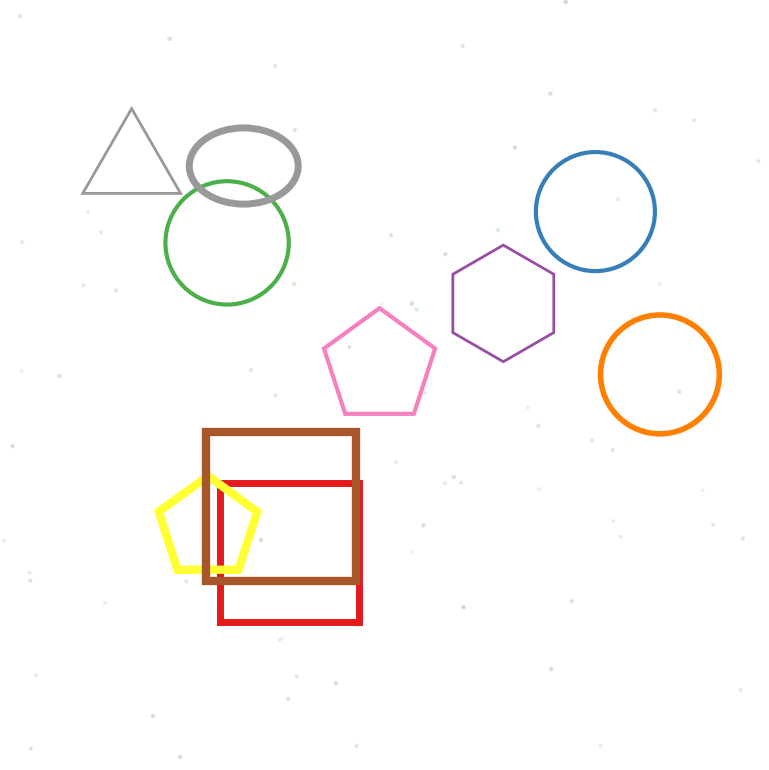[{"shape": "square", "thickness": 2.5, "radius": 0.45, "center": [0.376, 0.283]}, {"shape": "circle", "thickness": 1.5, "radius": 0.39, "center": [0.773, 0.725]}, {"shape": "circle", "thickness": 1.5, "radius": 0.4, "center": [0.295, 0.685]}, {"shape": "hexagon", "thickness": 1, "radius": 0.38, "center": [0.654, 0.606]}, {"shape": "circle", "thickness": 2, "radius": 0.39, "center": [0.857, 0.514]}, {"shape": "pentagon", "thickness": 3, "radius": 0.34, "center": [0.27, 0.315]}, {"shape": "square", "thickness": 3, "radius": 0.48, "center": [0.365, 0.342]}, {"shape": "pentagon", "thickness": 1.5, "radius": 0.38, "center": [0.493, 0.524]}, {"shape": "oval", "thickness": 2.5, "radius": 0.35, "center": [0.317, 0.784]}, {"shape": "triangle", "thickness": 1, "radius": 0.37, "center": [0.171, 0.786]}]